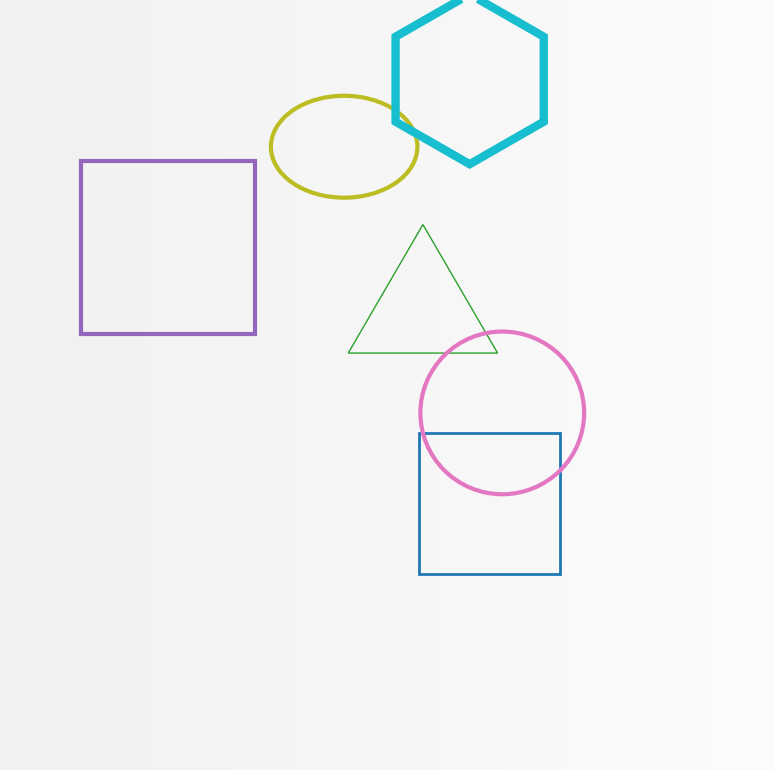[{"shape": "square", "thickness": 1, "radius": 0.46, "center": [0.632, 0.346]}, {"shape": "triangle", "thickness": 0.5, "radius": 0.56, "center": [0.546, 0.597]}, {"shape": "square", "thickness": 1.5, "radius": 0.56, "center": [0.217, 0.678]}, {"shape": "circle", "thickness": 1.5, "radius": 0.53, "center": [0.648, 0.464]}, {"shape": "oval", "thickness": 1.5, "radius": 0.47, "center": [0.444, 0.809]}, {"shape": "hexagon", "thickness": 3, "radius": 0.55, "center": [0.606, 0.897]}]